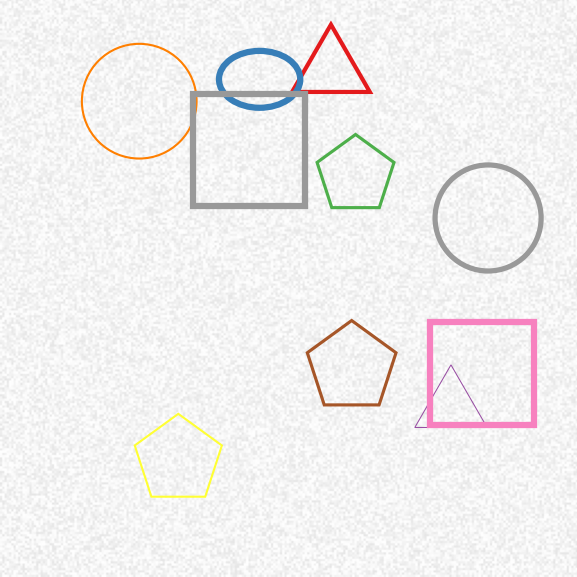[{"shape": "triangle", "thickness": 2, "radius": 0.39, "center": [0.573, 0.879]}, {"shape": "oval", "thickness": 3, "radius": 0.35, "center": [0.45, 0.862]}, {"shape": "pentagon", "thickness": 1.5, "radius": 0.35, "center": [0.616, 0.696]}, {"shape": "triangle", "thickness": 0.5, "radius": 0.36, "center": [0.781, 0.295]}, {"shape": "circle", "thickness": 1, "radius": 0.5, "center": [0.241, 0.824]}, {"shape": "pentagon", "thickness": 1, "radius": 0.4, "center": [0.309, 0.203]}, {"shape": "pentagon", "thickness": 1.5, "radius": 0.4, "center": [0.609, 0.363]}, {"shape": "square", "thickness": 3, "radius": 0.45, "center": [0.835, 0.352]}, {"shape": "square", "thickness": 3, "radius": 0.48, "center": [0.431, 0.74]}, {"shape": "circle", "thickness": 2.5, "radius": 0.46, "center": [0.845, 0.622]}]